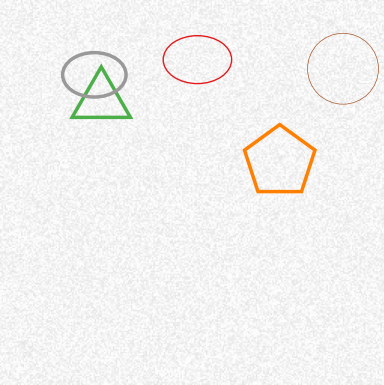[{"shape": "oval", "thickness": 1, "radius": 0.44, "center": [0.513, 0.845]}, {"shape": "triangle", "thickness": 2.5, "radius": 0.44, "center": [0.263, 0.739]}, {"shape": "pentagon", "thickness": 2.5, "radius": 0.48, "center": [0.727, 0.58]}, {"shape": "circle", "thickness": 0.5, "radius": 0.46, "center": [0.891, 0.821]}, {"shape": "oval", "thickness": 2.5, "radius": 0.41, "center": [0.245, 0.806]}]